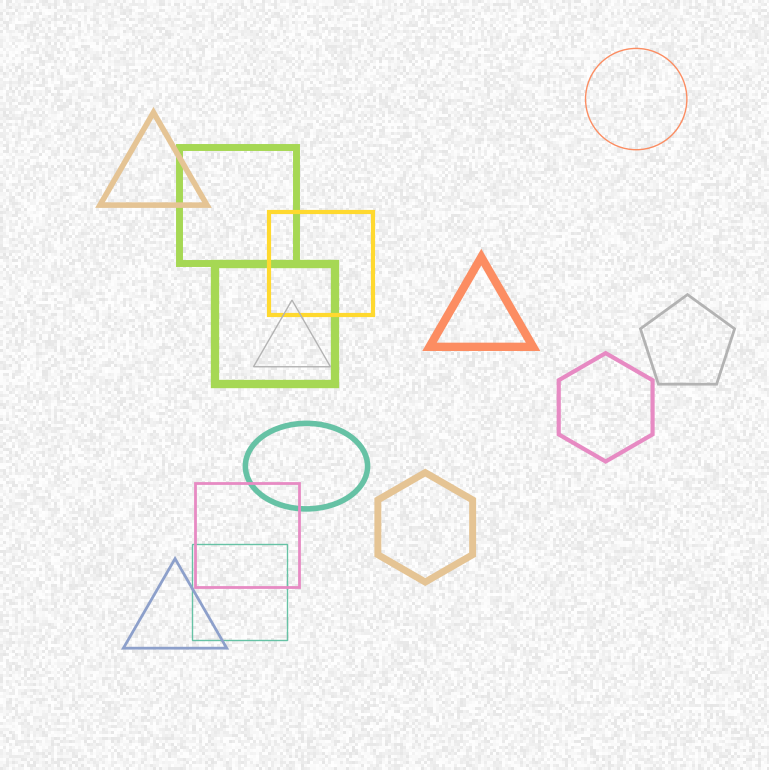[{"shape": "oval", "thickness": 2, "radius": 0.4, "center": [0.398, 0.395]}, {"shape": "square", "thickness": 0.5, "radius": 0.31, "center": [0.311, 0.231]}, {"shape": "triangle", "thickness": 3, "radius": 0.39, "center": [0.625, 0.588]}, {"shape": "circle", "thickness": 0.5, "radius": 0.33, "center": [0.826, 0.871]}, {"shape": "triangle", "thickness": 1, "radius": 0.39, "center": [0.227, 0.197]}, {"shape": "square", "thickness": 1, "radius": 0.34, "center": [0.321, 0.306]}, {"shape": "hexagon", "thickness": 1.5, "radius": 0.35, "center": [0.787, 0.471]}, {"shape": "square", "thickness": 3, "radius": 0.39, "center": [0.357, 0.579]}, {"shape": "square", "thickness": 2.5, "radius": 0.38, "center": [0.308, 0.734]}, {"shape": "square", "thickness": 1.5, "radius": 0.34, "center": [0.417, 0.658]}, {"shape": "hexagon", "thickness": 2.5, "radius": 0.36, "center": [0.552, 0.315]}, {"shape": "triangle", "thickness": 2, "radius": 0.4, "center": [0.199, 0.774]}, {"shape": "pentagon", "thickness": 1, "radius": 0.32, "center": [0.893, 0.553]}, {"shape": "triangle", "thickness": 0.5, "radius": 0.29, "center": [0.379, 0.553]}]